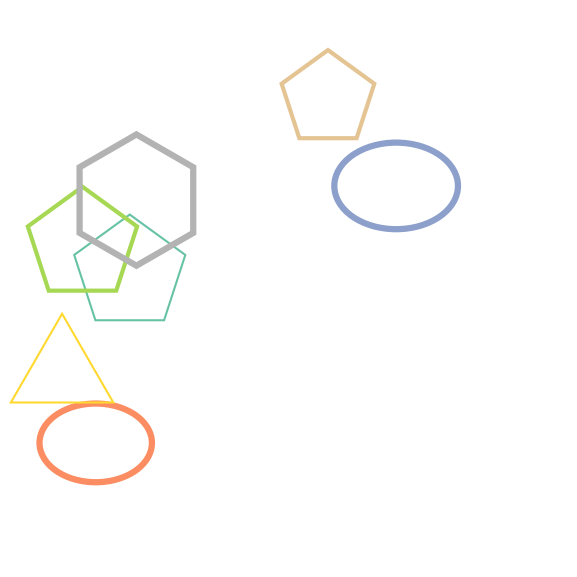[{"shape": "pentagon", "thickness": 1, "radius": 0.51, "center": [0.225, 0.526]}, {"shape": "oval", "thickness": 3, "radius": 0.49, "center": [0.166, 0.232]}, {"shape": "oval", "thickness": 3, "radius": 0.54, "center": [0.686, 0.677]}, {"shape": "pentagon", "thickness": 2, "radius": 0.5, "center": [0.143, 0.576]}, {"shape": "triangle", "thickness": 1, "radius": 0.51, "center": [0.108, 0.353]}, {"shape": "pentagon", "thickness": 2, "radius": 0.42, "center": [0.568, 0.828]}, {"shape": "hexagon", "thickness": 3, "radius": 0.57, "center": [0.236, 0.653]}]